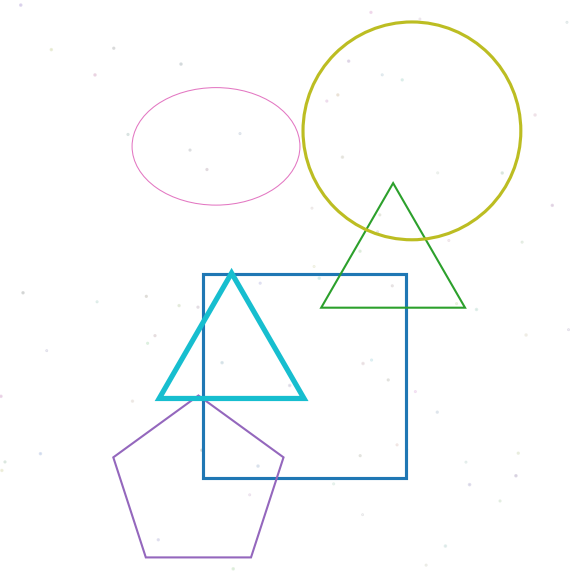[{"shape": "square", "thickness": 1.5, "radius": 0.88, "center": [0.528, 0.348]}, {"shape": "triangle", "thickness": 1, "radius": 0.72, "center": [0.681, 0.538]}, {"shape": "pentagon", "thickness": 1, "radius": 0.77, "center": [0.344, 0.159]}, {"shape": "oval", "thickness": 0.5, "radius": 0.73, "center": [0.374, 0.746]}, {"shape": "circle", "thickness": 1.5, "radius": 0.94, "center": [0.713, 0.773]}, {"shape": "triangle", "thickness": 2.5, "radius": 0.72, "center": [0.401, 0.382]}]